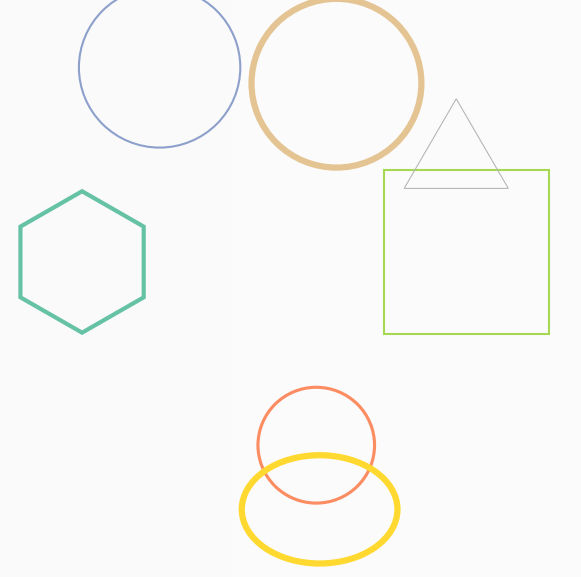[{"shape": "hexagon", "thickness": 2, "radius": 0.61, "center": [0.141, 0.546]}, {"shape": "circle", "thickness": 1.5, "radius": 0.5, "center": [0.544, 0.228]}, {"shape": "circle", "thickness": 1, "radius": 0.69, "center": [0.275, 0.882]}, {"shape": "square", "thickness": 1, "radius": 0.71, "center": [0.803, 0.563]}, {"shape": "oval", "thickness": 3, "radius": 0.67, "center": [0.55, 0.117]}, {"shape": "circle", "thickness": 3, "radius": 0.73, "center": [0.579, 0.855]}, {"shape": "triangle", "thickness": 0.5, "radius": 0.52, "center": [0.785, 0.725]}]